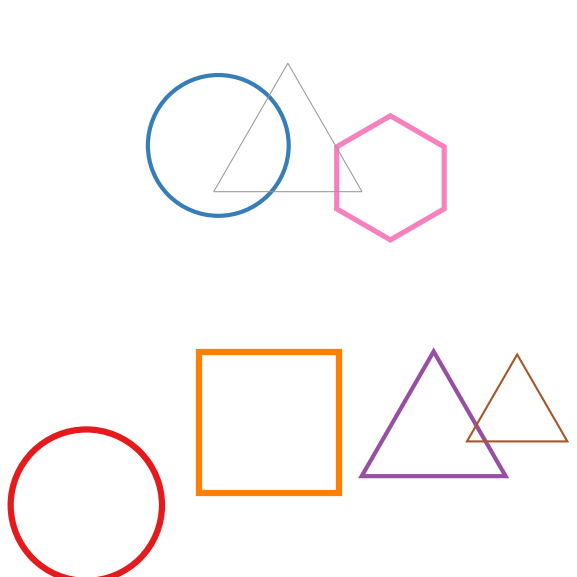[{"shape": "circle", "thickness": 3, "radius": 0.66, "center": [0.149, 0.124]}, {"shape": "circle", "thickness": 2, "radius": 0.61, "center": [0.378, 0.747]}, {"shape": "triangle", "thickness": 2, "radius": 0.72, "center": [0.751, 0.247]}, {"shape": "square", "thickness": 3, "radius": 0.61, "center": [0.466, 0.267]}, {"shape": "triangle", "thickness": 1, "radius": 0.5, "center": [0.896, 0.285]}, {"shape": "hexagon", "thickness": 2.5, "radius": 0.54, "center": [0.676, 0.691]}, {"shape": "triangle", "thickness": 0.5, "radius": 0.74, "center": [0.498, 0.741]}]